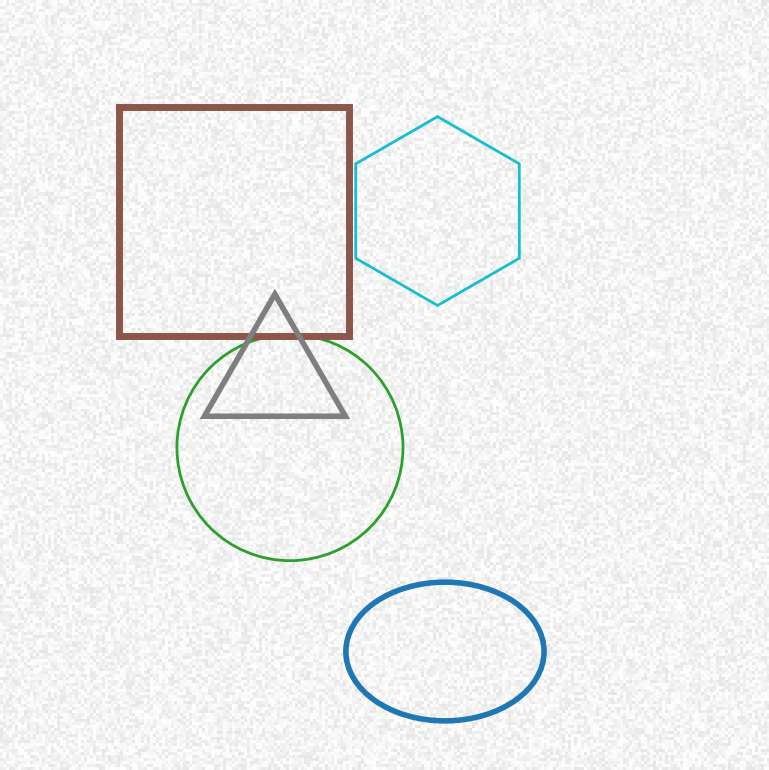[{"shape": "oval", "thickness": 2, "radius": 0.64, "center": [0.578, 0.154]}, {"shape": "circle", "thickness": 1, "radius": 0.73, "center": [0.377, 0.419]}, {"shape": "square", "thickness": 2.5, "radius": 0.75, "center": [0.304, 0.712]}, {"shape": "triangle", "thickness": 2, "radius": 0.53, "center": [0.357, 0.512]}, {"shape": "hexagon", "thickness": 1, "radius": 0.61, "center": [0.568, 0.726]}]